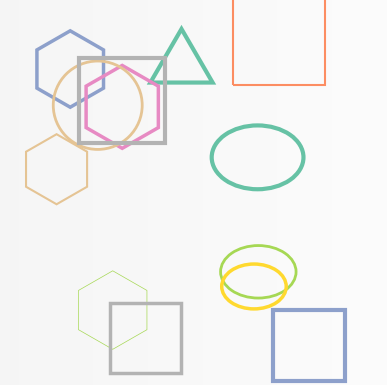[{"shape": "oval", "thickness": 3, "radius": 0.59, "center": [0.665, 0.591]}, {"shape": "triangle", "thickness": 3, "radius": 0.46, "center": [0.468, 0.832]}, {"shape": "square", "thickness": 1.5, "radius": 0.59, "center": [0.72, 0.897]}, {"shape": "square", "thickness": 3, "radius": 0.46, "center": [0.797, 0.104]}, {"shape": "hexagon", "thickness": 2.5, "radius": 0.5, "center": [0.181, 0.821]}, {"shape": "hexagon", "thickness": 2.5, "radius": 0.54, "center": [0.315, 0.722]}, {"shape": "hexagon", "thickness": 0.5, "radius": 0.51, "center": [0.291, 0.195]}, {"shape": "oval", "thickness": 2, "radius": 0.49, "center": [0.667, 0.294]}, {"shape": "oval", "thickness": 2.5, "radius": 0.42, "center": [0.655, 0.256]}, {"shape": "circle", "thickness": 2, "radius": 0.57, "center": [0.252, 0.727]}, {"shape": "hexagon", "thickness": 1.5, "radius": 0.45, "center": [0.146, 0.56]}, {"shape": "square", "thickness": 3, "radius": 0.55, "center": [0.315, 0.738]}, {"shape": "square", "thickness": 2.5, "radius": 0.46, "center": [0.375, 0.122]}]